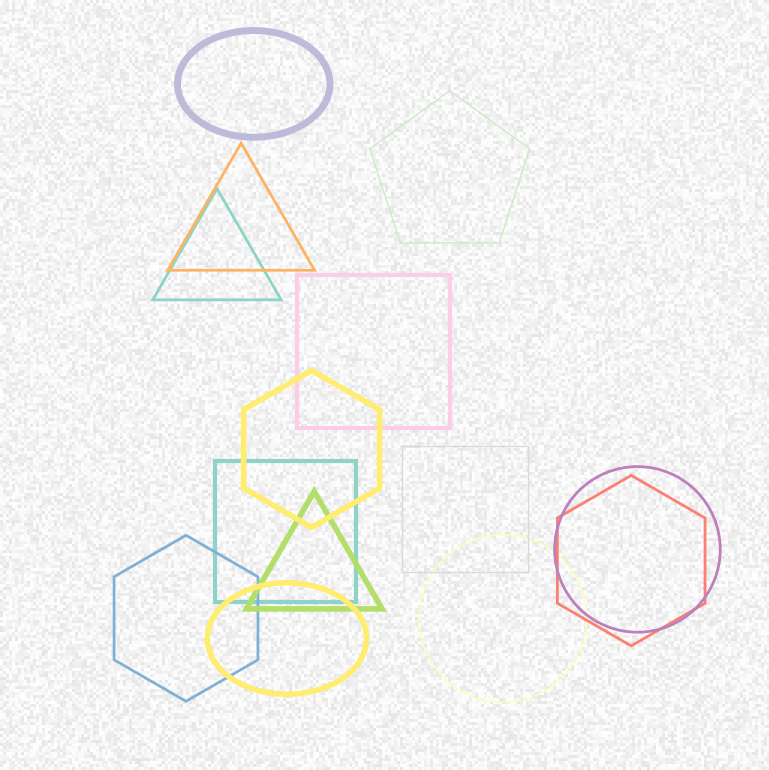[{"shape": "square", "thickness": 1.5, "radius": 0.46, "center": [0.371, 0.31]}, {"shape": "triangle", "thickness": 1, "radius": 0.48, "center": [0.282, 0.659]}, {"shape": "circle", "thickness": 0.5, "radius": 0.54, "center": [0.653, 0.197]}, {"shape": "oval", "thickness": 2.5, "radius": 0.49, "center": [0.33, 0.891]}, {"shape": "hexagon", "thickness": 1, "radius": 0.55, "center": [0.82, 0.272]}, {"shape": "hexagon", "thickness": 1, "radius": 0.54, "center": [0.242, 0.197]}, {"shape": "triangle", "thickness": 1, "radius": 0.55, "center": [0.313, 0.704]}, {"shape": "triangle", "thickness": 2, "radius": 0.51, "center": [0.408, 0.26]}, {"shape": "square", "thickness": 1.5, "radius": 0.5, "center": [0.485, 0.544]}, {"shape": "square", "thickness": 0.5, "radius": 0.41, "center": [0.604, 0.339]}, {"shape": "circle", "thickness": 1, "radius": 0.54, "center": [0.828, 0.286]}, {"shape": "pentagon", "thickness": 0.5, "radius": 0.55, "center": [0.584, 0.773]}, {"shape": "hexagon", "thickness": 2, "radius": 0.51, "center": [0.405, 0.417]}, {"shape": "oval", "thickness": 2, "radius": 0.52, "center": [0.373, 0.171]}]